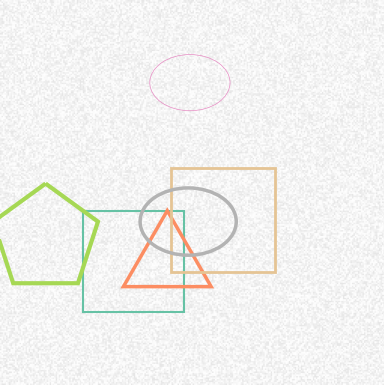[{"shape": "square", "thickness": 1.5, "radius": 0.66, "center": [0.346, 0.32]}, {"shape": "triangle", "thickness": 2.5, "radius": 0.66, "center": [0.434, 0.321]}, {"shape": "oval", "thickness": 0.5, "radius": 0.52, "center": [0.493, 0.785]}, {"shape": "pentagon", "thickness": 3, "radius": 0.72, "center": [0.118, 0.38]}, {"shape": "square", "thickness": 2, "radius": 0.67, "center": [0.579, 0.428]}, {"shape": "oval", "thickness": 2.5, "radius": 0.62, "center": [0.489, 0.424]}]